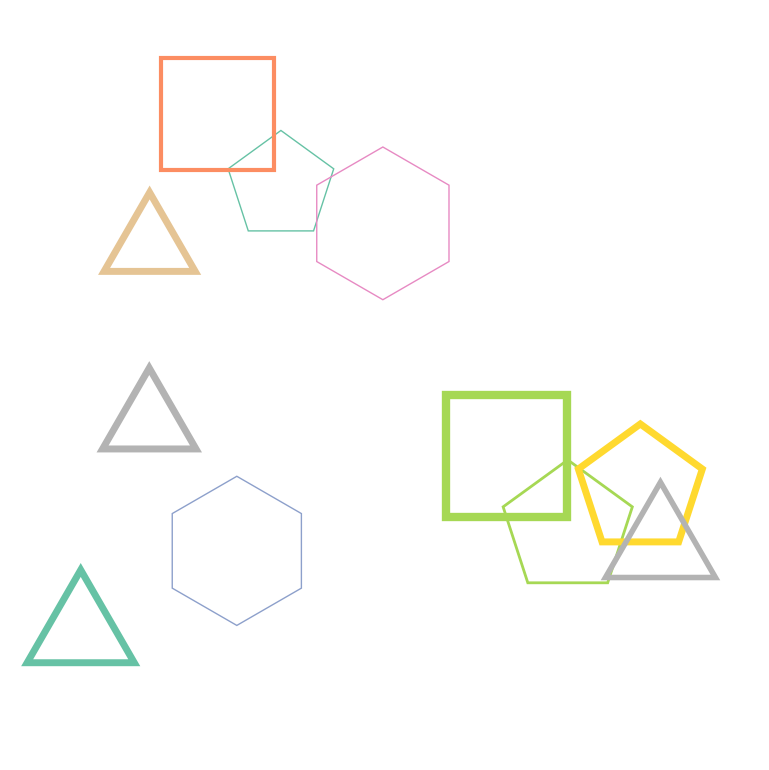[{"shape": "triangle", "thickness": 2.5, "radius": 0.4, "center": [0.105, 0.179]}, {"shape": "pentagon", "thickness": 0.5, "radius": 0.36, "center": [0.365, 0.758]}, {"shape": "square", "thickness": 1.5, "radius": 0.36, "center": [0.283, 0.852]}, {"shape": "hexagon", "thickness": 0.5, "radius": 0.48, "center": [0.308, 0.285]}, {"shape": "hexagon", "thickness": 0.5, "radius": 0.5, "center": [0.497, 0.71]}, {"shape": "square", "thickness": 3, "radius": 0.39, "center": [0.657, 0.408]}, {"shape": "pentagon", "thickness": 1, "radius": 0.44, "center": [0.737, 0.314]}, {"shape": "pentagon", "thickness": 2.5, "radius": 0.42, "center": [0.832, 0.365]}, {"shape": "triangle", "thickness": 2.5, "radius": 0.34, "center": [0.194, 0.682]}, {"shape": "triangle", "thickness": 2.5, "radius": 0.35, "center": [0.194, 0.452]}, {"shape": "triangle", "thickness": 2, "radius": 0.41, "center": [0.858, 0.291]}]